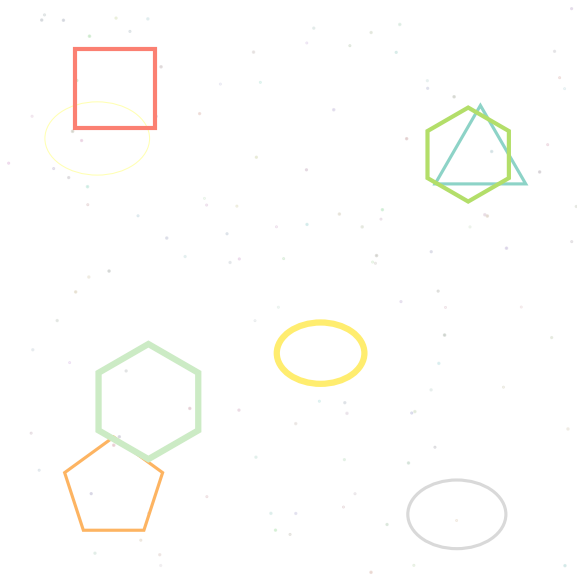[{"shape": "triangle", "thickness": 1.5, "radius": 0.45, "center": [0.832, 0.726]}, {"shape": "oval", "thickness": 0.5, "radius": 0.45, "center": [0.168, 0.759]}, {"shape": "square", "thickness": 2, "radius": 0.34, "center": [0.199, 0.846]}, {"shape": "pentagon", "thickness": 1.5, "radius": 0.45, "center": [0.197, 0.153]}, {"shape": "hexagon", "thickness": 2, "radius": 0.41, "center": [0.811, 0.732]}, {"shape": "oval", "thickness": 1.5, "radius": 0.42, "center": [0.791, 0.109]}, {"shape": "hexagon", "thickness": 3, "radius": 0.5, "center": [0.257, 0.304]}, {"shape": "oval", "thickness": 3, "radius": 0.38, "center": [0.555, 0.388]}]